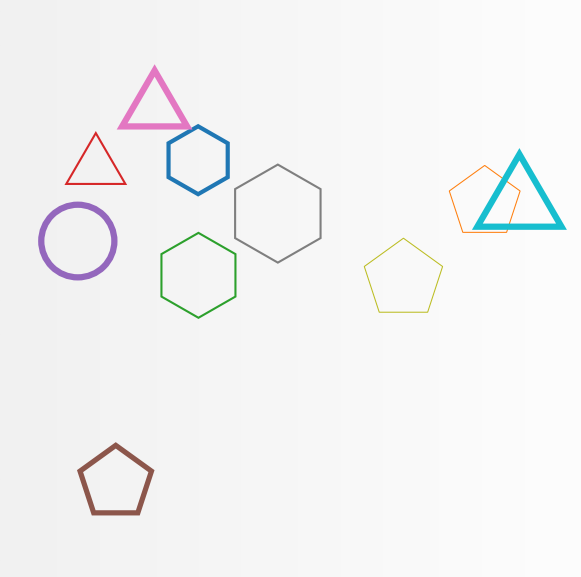[{"shape": "hexagon", "thickness": 2, "radius": 0.29, "center": [0.341, 0.722]}, {"shape": "pentagon", "thickness": 0.5, "radius": 0.32, "center": [0.834, 0.649]}, {"shape": "hexagon", "thickness": 1, "radius": 0.37, "center": [0.341, 0.522]}, {"shape": "triangle", "thickness": 1, "radius": 0.29, "center": [0.165, 0.71]}, {"shape": "circle", "thickness": 3, "radius": 0.31, "center": [0.134, 0.582]}, {"shape": "pentagon", "thickness": 2.5, "radius": 0.32, "center": [0.199, 0.163]}, {"shape": "triangle", "thickness": 3, "radius": 0.32, "center": [0.266, 0.813]}, {"shape": "hexagon", "thickness": 1, "radius": 0.42, "center": [0.478, 0.629]}, {"shape": "pentagon", "thickness": 0.5, "radius": 0.35, "center": [0.694, 0.516]}, {"shape": "triangle", "thickness": 3, "radius": 0.42, "center": [0.894, 0.648]}]